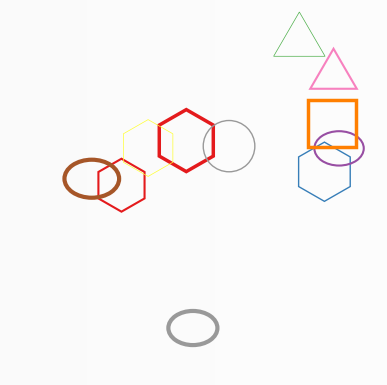[{"shape": "hexagon", "thickness": 1.5, "radius": 0.34, "center": [0.314, 0.519]}, {"shape": "hexagon", "thickness": 2.5, "radius": 0.4, "center": [0.481, 0.635]}, {"shape": "hexagon", "thickness": 1, "radius": 0.38, "center": [0.837, 0.554]}, {"shape": "triangle", "thickness": 0.5, "radius": 0.38, "center": [0.773, 0.892]}, {"shape": "oval", "thickness": 1.5, "radius": 0.32, "center": [0.875, 0.615]}, {"shape": "square", "thickness": 2.5, "radius": 0.31, "center": [0.857, 0.679]}, {"shape": "hexagon", "thickness": 0.5, "radius": 0.37, "center": [0.382, 0.616]}, {"shape": "oval", "thickness": 3, "radius": 0.35, "center": [0.237, 0.536]}, {"shape": "triangle", "thickness": 1.5, "radius": 0.35, "center": [0.861, 0.804]}, {"shape": "circle", "thickness": 1, "radius": 0.33, "center": [0.591, 0.62]}, {"shape": "oval", "thickness": 3, "radius": 0.32, "center": [0.498, 0.148]}]